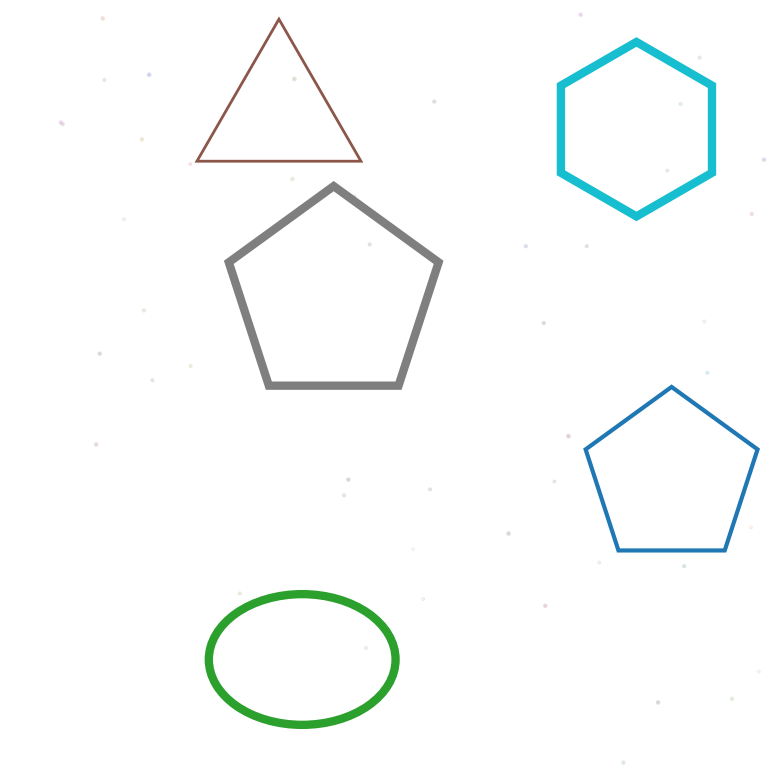[{"shape": "pentagon", "thickness": 1.5, "radius": 0.59, "center": [0.872, 0.38]}, {"shape": "oval", "thickness": 3, "radius": 0.61, "center": [0.392, 0.144]}, {"shape": "triangle", "thickness": 1, "radius": 0.61, "center": [0.362, 0.852]}, {"shape": "pentagon", "thickness": 3, "radius": 0.72, "center": [0.433, 0.615]}, {"shape": "hexagon", "thickness": 3, "radius": 0.57, "center": [0.827, 0.832]}]